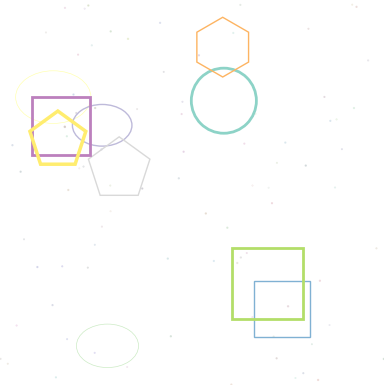[{"shape": "circle", "thickness": 2, "radius": 0.42, "center": [0.581, 0.738]}, {"shape": "oval", "thickness": 0.5, "radius": 0.49, "center": [0.138, 0.748]}, {"shape": "oval", "thickness": 1, "radius": 0.39, "center": [0.265, 0.675]}, {"shape": "square", "thickness": 1, "radius": 0.37, "center": [0.732, 0.197]}, {"shape": "hexagon", "thickness": 1, "radius": 0.39, "center": [0.578, 0.878]}, {"shape": "square", "thickness": 2, "radius": 0.46, "center": [0.694, 0.263]}, {"shape": "pentagon", "thickness": 1, "radius": 0.42, "center": [0.31, 0.561]}, {"shape": "square", "thickness": 2, "radius": 0.38, "center": [0.159, 0.672]}, {"shape": "oval", "thickness": 0.5, "radius": 0.4, "center": [0.279, 0.102]}, {"shape": "pentagon", "thickness": 2.5, "radius": 0.38, "center": [0.15, 0.635]}]